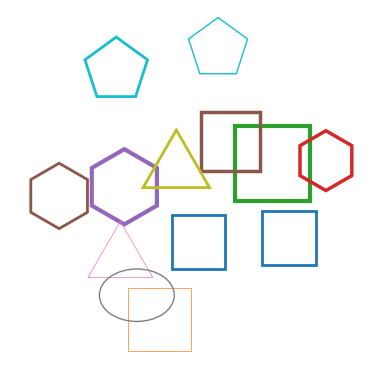[{"shape": "square", "thickness": 2, "radius": 0.35, "center": [0.751, 0.381]}, {"shape": "square", "thickness": 2, "radius": 0.35, "center": [0.515, 0.371]}, {"shape": "square", "thickness": 0.5, "radius": 0.41, "center": [0.415, 0.171]}, {"shape": "square", "thickness": 3, "radius": 0.49, "center": [0.707, 0.576]}, {"shape": "hexagon", "thickness": 2.5, "radius": 0.39, "center": [0.847, 0.583]}, {"shape": "hexagon", "thickness": 3, "radius": 0.49, "center": [0.323, 0.515]}, {"shape": "hexagon", "thickness": 2, "radius": 0.42, "center": [0.154, 0.491]}, {"shape": "square", "thickness": 2.5, "radius": 0.38, "center": [0.598, 0.632]}, {"shape": "triangle", "thickness": 0.5, "radius": 0.49, "center": [0.313, 0.328]}, {"shape": "oval", "thickness": 1, "radius": 0.49, "center": [0.355, 0.233]}, {"shape": "triangle", "thickness": 2, "radius": 0.5, "center": [0.458, 0.563]}, {"shape": "pentagon", "thickness": 1, "radius": 0.4, "center": [0.566, 0.874]}, {"shape": "pentagon", "thickness": 2, "radius": 0.43, "center": [0.302, 0.818]}]